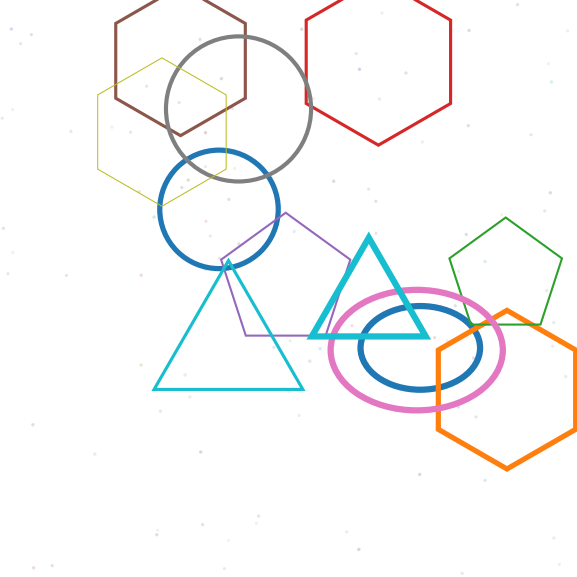[{"shape": "circle", "thickness": 2.5, "radius": 0.51, "center": [0.379, 0.637]}, {"shape": "oval", "thickness": 3, "radius": 0.52, "center": [0.728, 0.397]}, {"shape": "hexagon", "thickness": 2.5, "radius": 0.69, "center": [0.878, 0.324]}, {"shape": "pentagon", "thickness": 1, "radius": 0.51, "center": [0.876, 0.52]}, {"shape": "hexagon", "thickness": 1.5, "radius": 0.72, "center": [0.655, 0.892]}, {"shape": "pentagon", "thickness": 1, "radius": 0.59, "center": [0.495, 0.513]}, {"shape": "hexagon", "thickness": 1.5, "radius": 0.65, "center": [0.313, 0.894]}, {"shape": "oval", "thickness": 3, "radius": 0.75, "center": [0.722, 0.393]}, {"shape": "circle", "thickness": 2, "radius": 0.63, "center": [0.413, 0.811]}, {"shape": "hexagon", "thickness": 0.5, "radius": 0.64, "center": [0.28, 0.771]}, {"shape": "triangle", "thickness": 3, "radius": 0.57, "center": [0.639, 0.474]}, {"shape": "triangle", "thickness": 1.5, "radius": 0.74, "center": [0.396, 0.399]}]